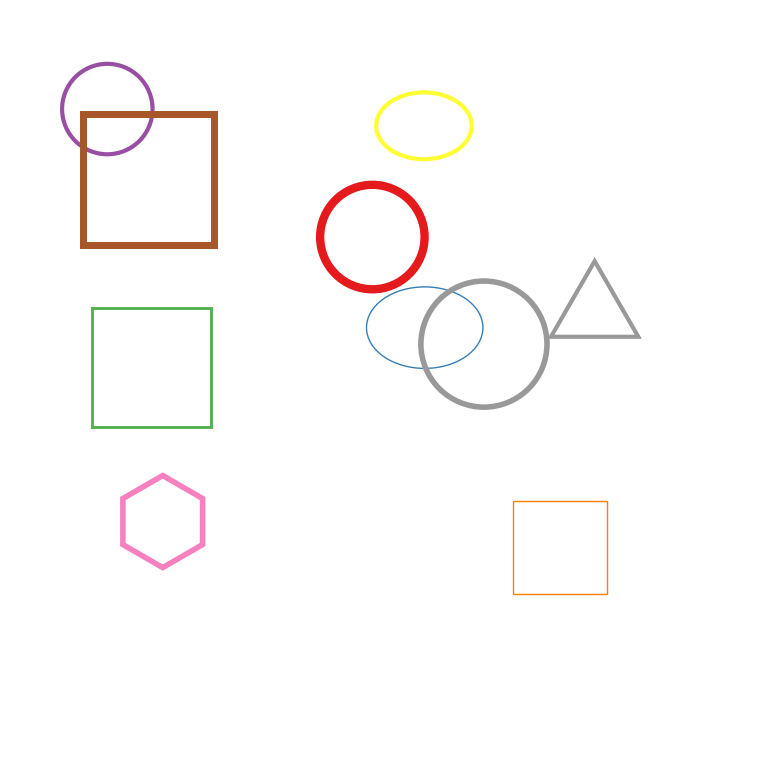[{"shape": "circle", "thickness": 3, "radius": 0.34, "center": [0.484, 0.692]}, {"shape": "oval", "thickness": 0.5, "radius": 0.38, "center": [0.552, 0.574]}, {"shape": "square", "thickness": 1, "radius": 0.39, "center": [0.197, 0.523]}, {"shape": "circle", "thickness": 1.5, "radius": 0.29, "center": [0.139, 0.858]}, {"shape": "square", "thickness": 0.5, "radius": 0.3, "center": [0.727, 0.289]}, {"shape": "oval", "thickness": 1.5, "radius": 0.31, "center": [0.551, 0.837]}, {"shape": "square", "thickness": 2.5, "radius": 0.43, "center": [0.193, 0.767]}, {"shape": "hexagon", "thickness": 2, "radius": 0.3, "center": [0.211, 0.323]}, {"shape": "triangle", "thickness": 1.5, "radius": 0.33, "center": [0.772, 0.595]}, {"shape": "circle", "thickness": 2, "radius": 0.41, "center": [0.629, 0.553]}]